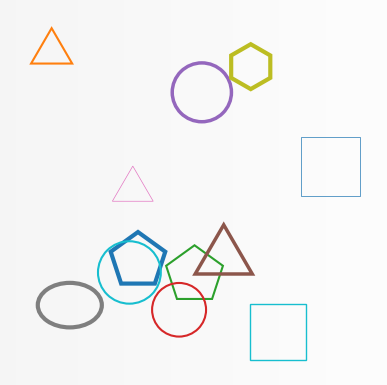[{"shape": "pentagon", "thickness": 3, "radius": 0.37, "center": [0.356, 0.323]}, {"shape": "square", "thickness": 0.5, "radius": 0.38, "center": [0.854, 0.568]}, {"shape": "triangle", "thickness": 1.5, "radius": 0.31, "center": [0.133, 0.866]}, {"shape": "pentagon", "thickness": 1.5, "radius": 0.39, "center": [0.502, 0.286]}, {"shape": "circle", "thickness": 1.5, "radius": 0.35, "center": [0.462, 0.195]}, {"shape": "circle", "thickness": 2.5, "radius": 0.38, "center": [0.521, 0.76]}, {"shape": "triangle", "thickness": 2.5, "radius": 0.43, "center": [0.577, 0.331]}, {"shape": "triangle", "thickness": 0.5, "radius": 0.3, "center": [0.343, 0.508]}, {"shape": "oval", "thickness": 3, "radius": 0.41, "center": [0.18, 0.207]}, {"shape": "hexagon", "thickness": 3, "radius": 0.29, "center": [0.647, 0.827]}, {"shape": "circle", "thickness": 1.5, "radius": 0.41, "center": [0.334, 0.292]}, {"shape": "square", "thickness": 1, "radius": 0.36, "center": [0.717, 0.138]}]